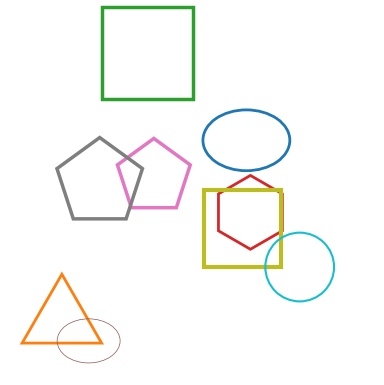[{"shape": "oval", "thickness": 2, "radius": 0.56, "center": [0.64, 0.636]}, {"shape": "triangle", "thickness": 2, "radius": 0.6, "center": [0.161, 0.168]}, {"shape": "square", "thickness": 2.5, "radius": 0.59, "center": [0.383, 0.863]}, {"shape": "hexagon", "thickness": 2, "radius": 0.48, "center": [0.65, 0.448]}, {"shape": "oval", "thickness": 0.5, "radius": 0.41, "center": [0.23, 0.115]}, {"shape": "pentagon", "thickness": 2.5, "radius": 0.5, "center": [0.4, 0.541]}, {"shape": "pentagon", "thickness": 2.5, "radius": 0.58, "center": [0.259, 0.526]}, {"shape": "square", "thickness": 3, "radius": 0.5, "center": [0.629, 0.407]}, {"shape": "circle", "thickness": 1.5, "radius": 0.45, "center": [0.778, 0.306]}]